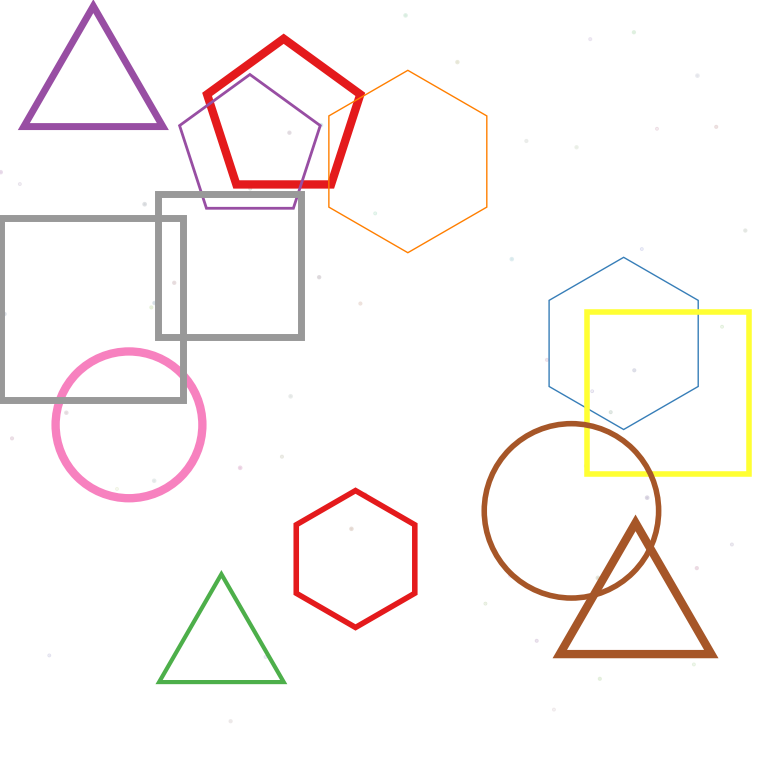[{"shape": "pentagon", "thickness": 3, "radius": 0.52, "center": [0.368, 0.845]}, {"shape": "hexagon", "thickness": 2, "radius": 0.44, "center": [0.462, 0.274]}, {"shape": "hexagon", "thickness": 0.5, "radius": 0.56, "center": [0.81, 0.554]}, {"shape": "triangle", "thickness": 1.5, "radius": 0.47, "center": [0.288, 0.161]}, {"shape": "pentagon", "thickness": 1, "radius": 0.48, "center": [0.325, 0.807]}, {"shape": "triangle", "thickness": 2.5, "radius": 0.52, "center": [0.121, 0.888]}, {"shape": "hexagon", "thickness": 0.5, "radius": 0.59, "center": [0.53, 0.79]}, {"shape": "square", "thickness": 2, "radius": 0.53, "center": [0.868, 0.49]}, {"shape": "circle", "thickness": 2, "radius": 0.57, "center": [0.742, 0.337]}, {"shape": "triangle", "thickness": 3, "radius": 0.57, "center": [0.825, 0.207]}, {"shape": "circle", "thickness": 3, "radius": 0.48, "center": [0.168, 0.448]}, {"shape": "square", "thickness": 2.5, "radius": 0.46, "center": [0.298, 0.655]}, {"shape": "square", "thickness": 2.5, "radius": 0.59, "center": [0.119, 0.599]}]